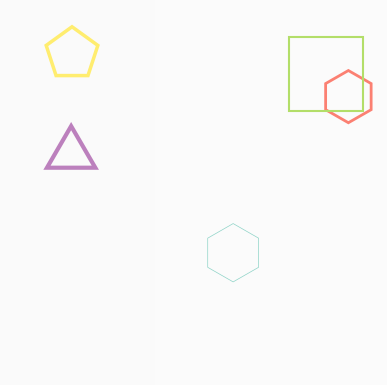[{"shape": "hexagon", "thickness": 0.5, "radius": 0.38, "center": [0.602, 0.344]}, {"shape": "hexagon", "thickness": 2, "radius": 0.34, "center": [0.899, 0.749]}, {"shape": "square", "thickness": 1.5, "radius": 0.48, "center": [0.842, 0.807]}, {"shape": "triangle", "thickness": 3, "radius": 0.36, "center": [0.184, 0.6]}, {"shape": "pentagon", "thickness": 2.5, "radius": 0.35, "center": [0.186, 0.86]}]